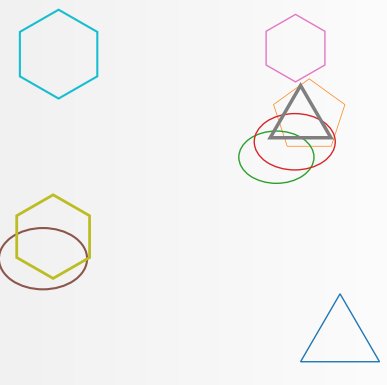[{"shape": "triangle", "thickness": 1, "radius": 0.59, "center": [0.878, 0.119]}, {"shape": "pentagon", "thickness": 0.5, "radius": 0.48, "center": [0.798, 0.698]}, {"shape": "oval", "thickness": 1, "radius": 0.48, "center": [0.713, 0.592]}, {"shape": "oval", "thickness": 1, "radius": 0.52, "center": [0.761, 0.632]}, {"shape": "oval", "thickness": 1.5, "radius": 0.57, "center": [0.111, 0.328]}, {"shape": "hexagon", "thickness": 1, "radius": 0.44, "center": [0.763, 0.875]}, {"shape": "triangle", "thickness": 2.5, "radius": 0.45, "center": [0.776, 0.687]}, {"shape": "hexagon", "thickness": 2, "radius": 0.54, "center": [0.137, 0.385]}, {"shape": "hexagon", "thickness": 1.5, "radius": 0.58, "center": [0.151, 0.859]}]